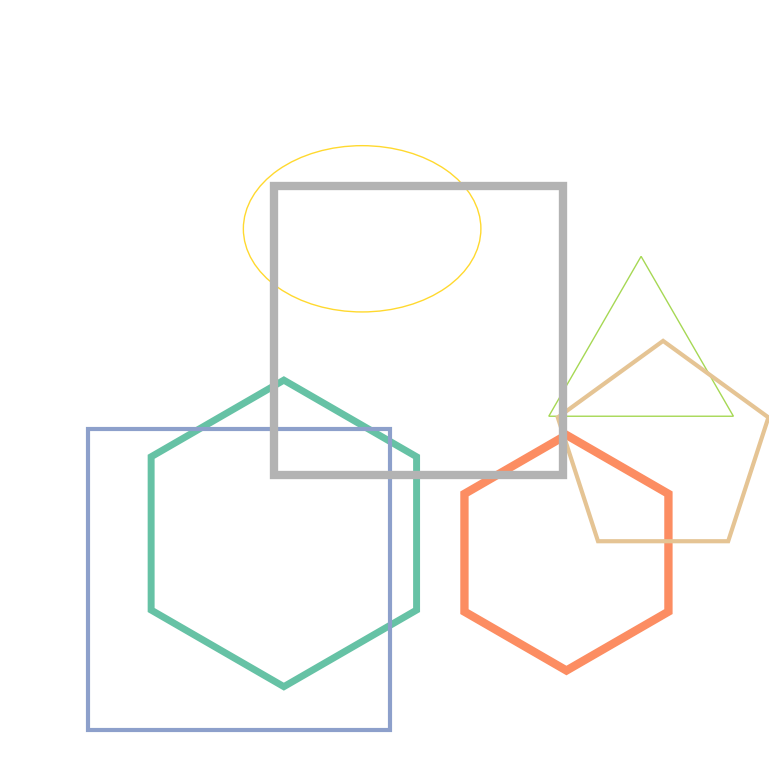[{"shape": "hexagon", "thickness": 2.5, "radius": 1.0, "center": [0.369, 0.307]}, {"shape": "hexagon", "thickness": 3, "radius": 0.76, "center": [0.736, 0.282]}, {"shape": "square", "thickness": 1.5, "radius": 0.98, "center": [0.31, 0.247]}, {"shape": "triangle", "thickness": 0.5, "radius": 0.69, "center": [0.833, 0.529]}, {"shape": "oval", "thickness": 0.5, "radius": 0.77, "center": [0.47, 0.703]}, {"shape": "pentagon", "thickness": 1.5, "radius": 0.72, "center": [0.861, 0.413]}, {"shape": "square", "thickness": 3, "radius": 0.94, "center": [0.543, 0.571]}]